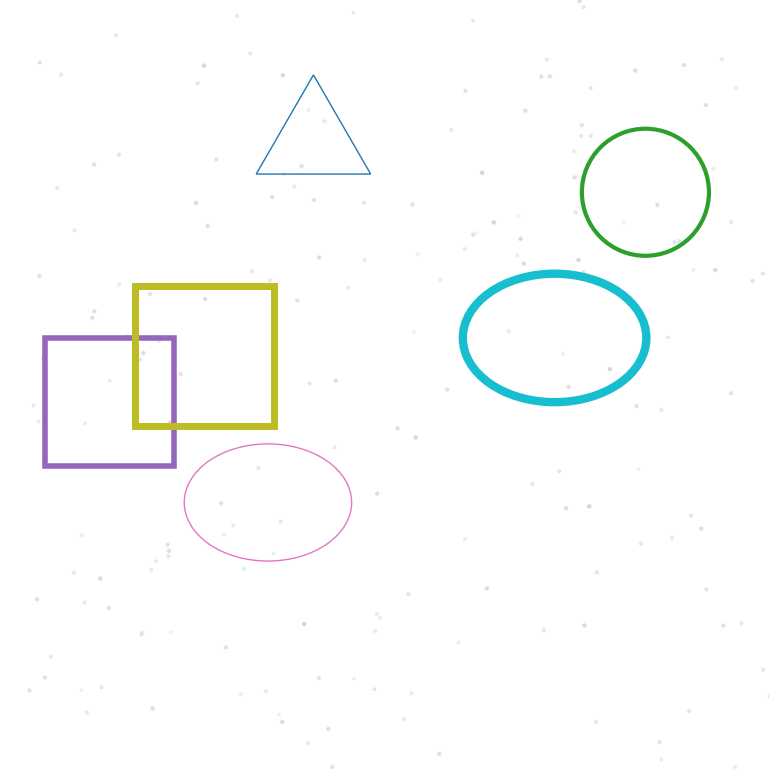[{"shape": "triangle", "thickness": 0.5, "radius": 0.43, "center": [0.407, 0.817]}, {"shape": "circle", "thickness": 1.5, "radius": 0.41, "center": [0.838, 0.75]}, {"shape": "square", "thickness": 2, "radius": 0.42, "center": [0.142, 0.478]}, {"shape": "oval", "thickness": 0.5, "radius": 0.54, "center": [0.348, 0.347]}, {"shape": "square", "thickness": 2.5, "radius": 0.45, "center": [0.265, 0.538]}, {"shape": "oval", "thickness": 3, "radius": 0.6, "center": [0.72, 0.561]}]